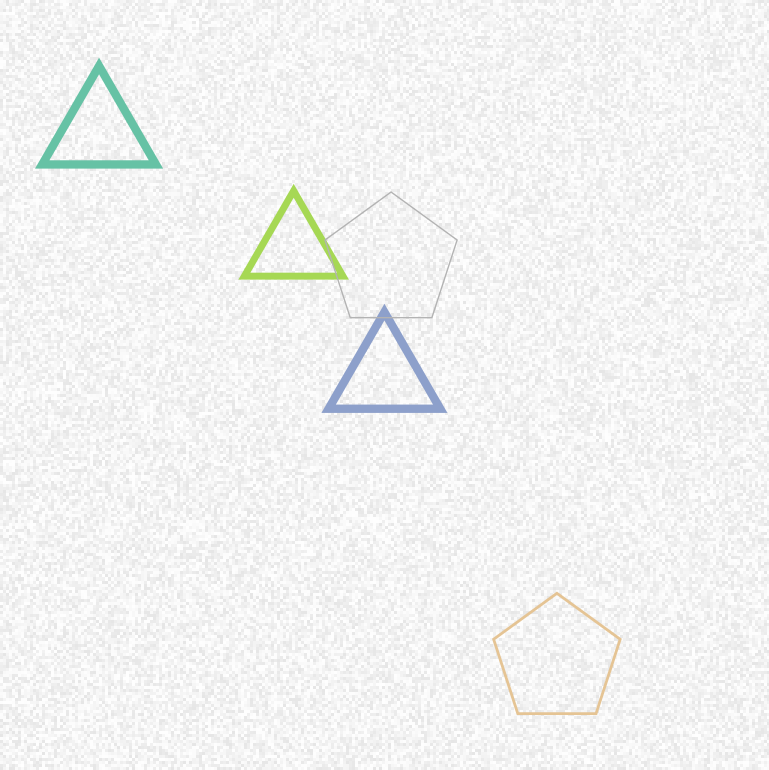[{"shape": "triangle", "thickness": 3, "radius": 0.43, "center": [0.129, 0.829]}, {"shape": "triangle", "thickness": 3, "radius": 0.42, "center": [0.499, 0.511]}, {"shape": "triangle", "thickness": 2.5, "radius": 0.37, "center": [0.381, 0.678]}, {"shape": "pentagon", "thickness": 1, "radius": 0.43, "center": [0.723, 0.143]}, {"shape": "pentagon", "thickness": 0.5, "radius": 0.45, "center": [0.508, 0.66]}]